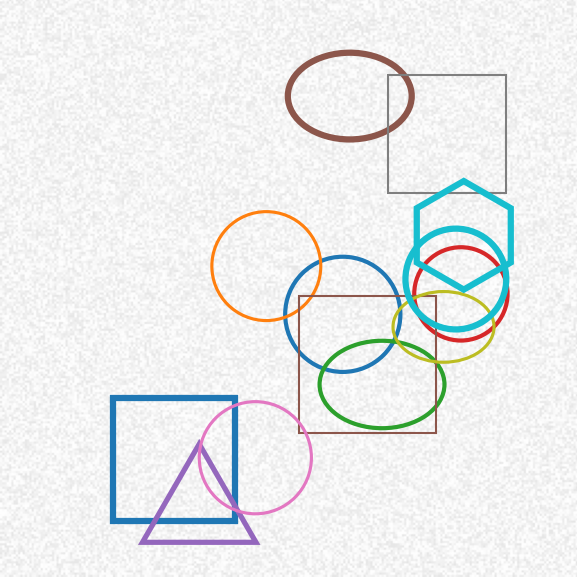[{"shape": "square", "thickness": 3, "radius": 0.53, "center": [0.301, 0.204]}, {"shape": "circle", "thickness": 2, "radius": 0.5, "center": [0.594, 0.455]}, {"shape": "circle", "thickness": 1.5, "radius": 0.47, "center": [0.461, 0.538]}, {"shape": "oval", "thickness": 2, "radius": 0.54, "center": [0.662, 0.333]}, {"shape": "circle", "thickness": 2, "radius": 0.4, "center": [0.798, 0.49]}, {"shape": "triangle", "thickness": 2.5, "radius": 0.57, "center": [0.345, 0.117]}, {"shape": "oval", "thickness": 3, "radius": 0.54, "center": [0.606, 0.833]}, {"shape": "square", "thickness": 1, "radius": 0.6, "center": [0.636, 0.368]}, {"shape": "circle", "thickness": 1.5, "radius": 0.49, "center": [0.442, 0.207]}, {"shape": "square", "thickness": 1, "radius": 0.51, "center": [0.774, 0.767]}, {"shape": "oval", "thickness": 1.5, "radius": 0.44, "center": [0.768, 0.433]}, {"shape": "circle", "thickness": 3, "radius": 0.44, "center": [0.789, 0.516]}, {"shape": "hexagon", "thickness": 3, "radius": 0.47, "center": [0.803, 0.592]}]